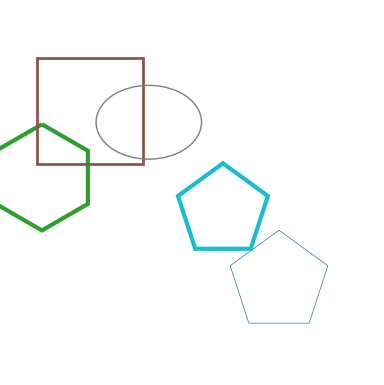[{"shape": "pentagon", "thickness": 0.5, "radius": 0.67, "center": [0.725, 0.269]}, {"shape": "hexagon", "thickness": 3, "radius": 0.69, "center": [0.109, 0.539]}, {"shape": "square", "thickness": 2, "radius": 0.69, "center": [0.235, 0.711]}, {"shape": "oval", "thickness": 1, "radius": 0.68, "center": [0.387, 0.683]}, {"shape": "pentagon", "thickness": 3, "radius": 0.61, "center": [0.579, 0.453]}]